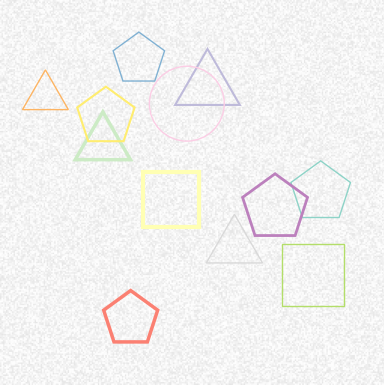[{"shape": "pentagon", "thickness": 1, "radius": 0.41, "center": [0.833, 0.501]}, {"shape": "square", "thickness": 3, "radius": 0.36, "center": [0.445, 0.482]}, {"shape": "triangle", "thickness": 1.5, "radius": 0.48, "center": [0.539, 0.776]}, {"shape": "pentagon", "thickness": 2.5, "radius": 0.37, "center": [0.339, 0.172]}, {"shape": "pentagon", "thickness": 1, "radius": 0.35, "center": [0.361, 0.846]}, {"shape": "triangle", "thickness": 1, "radius": 0.34, "center": [0.118, 0.75]}, {"shape": "square", "thickness": 1, "radius": 0.4, "center": [0.812, 0.286]}, {"shape": "circle", "thickness": 1, "radius": 0.49, "center": [0.485, 0.731]}, {"shape": "triangle", "thickness": 1, "radius": 0.42, "center": [0.609, 0.359]}, {"shape": "pentagon", "thickness": 2, "radius": 0.44, "center": [0.714, 0.46]}, {"shape": "triangle", "thickness": 2.5, "radius": 0.41, "center": [0.267, 0.627]}, {"shape": "pentagon", "thickness": 1.5, "radius": 0.39, "center": [0.275, 0.697]}]